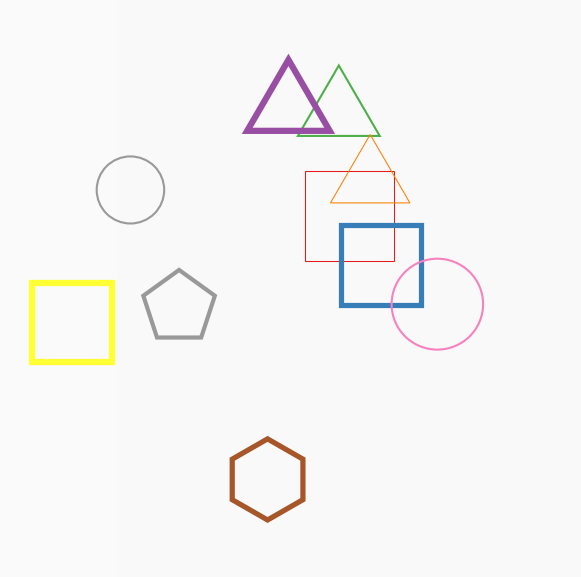[{"shape": "square", "thickness": 0.5, "radius": 0.39, "center": [0.601, 0.625]}, {"shape": "square", "thickness": 2.5, "radius": 0.34, "center": [0.656, 0.54]}, {"shape": "triangle", "thickness": 1, "radius": 0.41, "center": [0.583, 0.804]}, {"shape": "triangle", "thickness": 3, "radius": 0.41, "center": [0.496, 0.814]}, {"shape": "triangle", "thickness": 0.5, "radius": 0.39, "center": [0.637, 0.687]}, {"shape": "square", "thickness": 3, "radius": 0.34, "center": [0.124, 0.44]}, {"shape": "hexagon", "thickness": 2.5, "radius": 0.35, "center": [0.46, 0.169]}, {"shape": "circle", "thickness": 1, "radius": 0.39, "center": [0.752, 0.472]}, {"shape": "circle", "thickness": 1, "radius": 0.29, "center": [0.224, 0.67]}, {"shape": "pentagon", "thickness": 2, "radius": 0.32, "center": [0.308, 0.467]}]